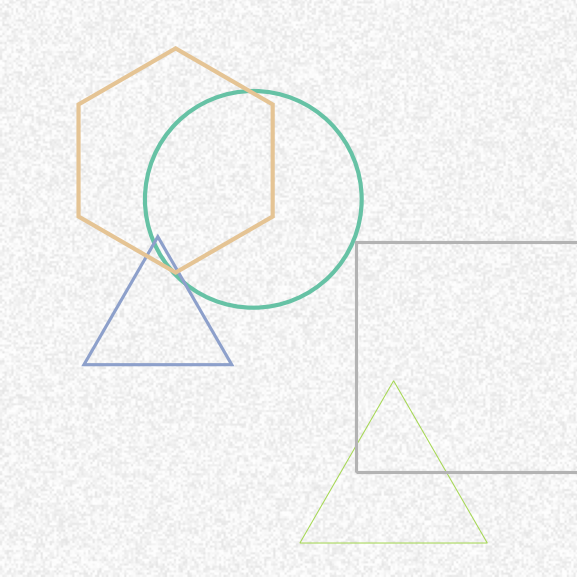[{"shape": "circle", "thickness": 2, "radius": 0.94, "center": [0.439, 0.654]}, {"shape": "triangle", "thickness": 1.5, "radius": 0.74, "center": [0.273, 0.441]}, {"shape": "triangle", "thickness": 0.5, "radius": 0.94, "center": [0.682, 0.152]}, {"shape": "hexagon", "thickness": 2, "radius": 0.97, "center": [0.304, 0.721]}, {"shape": "square", "thickness": 1.5, "radius": 1.0, "center": [0.815, 0.381]}]